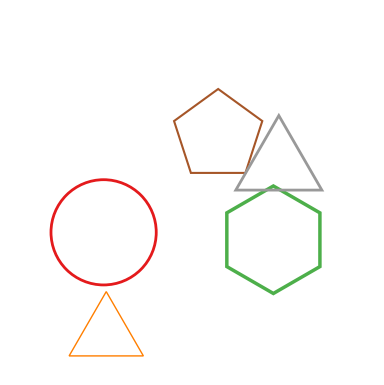[{"shape": "circle", "thickness": 2, "radius": 0.68, "center": [0.269, 0.397]}, {"shape": "hexagon", "thickness": 2.5, "radius": 0.7, "center": [0.71, 0.377]}, {"shape": "triangle", "thickness": 1, "radius": 0.56, "center": [0.276, 0.131]}, {"shape": "pentagon", "thickness": 1.5, "radius": 0.6, "center": [0.567, 0.648]}, {"shape": "triangle", "thickness": 2, "radius": 0.65, "center": [0.724, 0.571]}]